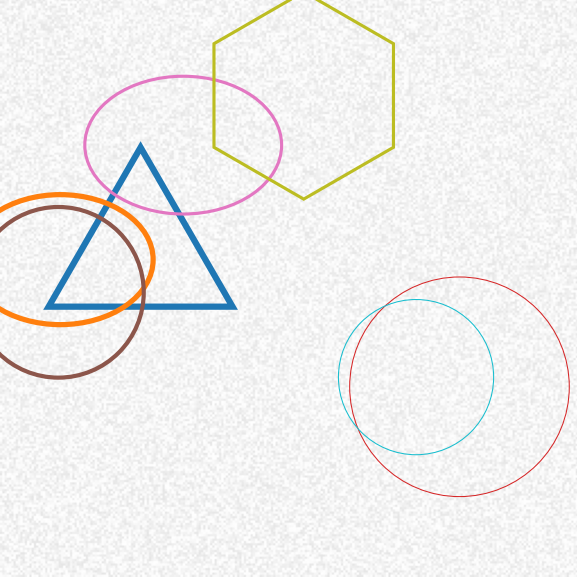[{"shape": "triangle", "thickness": 3, "radius": 0.92, "center": [0.243, 0.56]}, {"shape": "oval", "thickness": 2.5, "radius": 0.8, "center": [0.104, 0.55]}, {"shape": "circle", "thickness": 0.5, "radius": 0.95, "center": [0.796, 0.329]}, {"shape": "circle", "thickness": 2, "radius": 0.74, "center": [0.101, 0.493]}, {"shape": "oval", "thickness": 1.5, "radius": 0.85, "center": [0.317, 0.748]}, {"shape": "hexagon", "thickness": 1.5, "radius": 0.9, "center": [0.526, 0.834]}, {"shape": "circle", "thickness": 0.5, "radius": 0.67, "center": [0.72, 0.346]}]